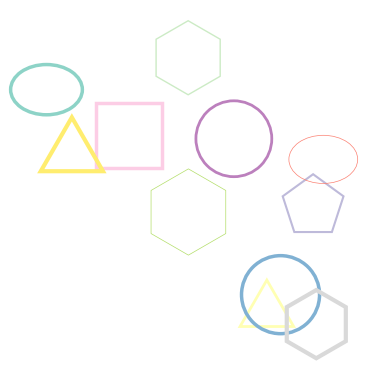[{"shape": "oval", "thickness": 2.5, "radius": 0.47, "center": [0.121, 0.767]}, {"shape": "triangle", "thickness": 2, "radius": 0.4, "center": [0.693, 0.192]}, {"shape": "pentagon", "thickness": 1.5, "radius": 0.42, "center": [0.813, 0.464]}, {"shape": "oval", "thickness": 0.5, "radius": 0.45, "center": [0.84, 0.586]}, {"shape": "circle", "thickness": 2.5, "radius": 0.51, "center": [0.729, 0.235]}, {"shape": "hexagon", "thickness": 0.5, "radius": 0.56, "center": [0.489, 0.449]}, {"shape": "square", "thickness": 2.5, "radius": 0.42, "center": [0.335, 0.648]}, {"shape": "hexagon", "thickness": 3, "radius": 0.44, "center": [0.822, 0.158]}, {"shape": "circle", "thickness": 2, "radius": 0.49, "center": [0.607, 0.64]}, {"shape": "hexagon", "thickness": 1, "radius": 0.48, "center": [0.489, 0.85]}, {"shape": "triangle", "thickness": 3, "radius": 0.47, "center": [0.187, 0.602]}]